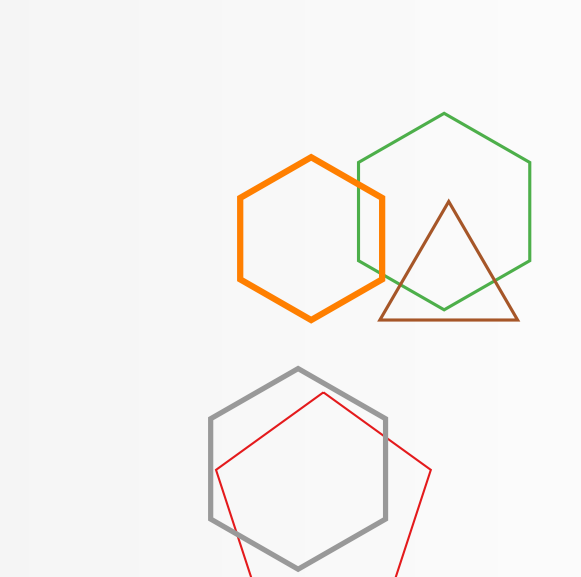[{"shape": "pentagon", "thickness": 1, "radius": 0.97, "center": [0.556, 0.125]}, {"shape": "hexagon", "thickness": 1.5, "radius": 0.85, "center": [0.764, 0.633]}, {"shape": "hexagon", "thickness": 3, "radius": 0.7, "center": [0.535, 0.586]}, {"shape": "triangle", "thickness": 1.5, "radius": 0.68, "center": [0.772, 0.513]}, {"shape": "hexagon", "thickness": 2.5, "radius": 0.87, "center": [0.513, 0.187]}]